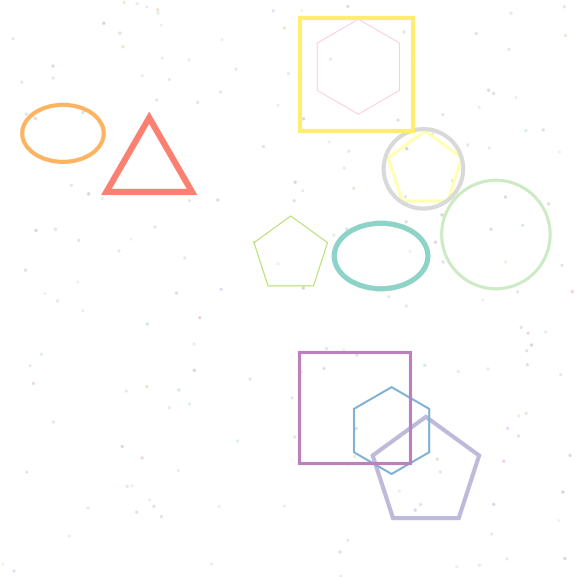[{"shape": "oval", "thickness": 2.5, "radius": 0.41, "center": [0.66, 0.556]}, {"shape": "pentagon", "thickness": 1.5, "radius": 0.33, "center": [0.736, 0.705]}, {"shape": "pentagon", "thickness": 2, "radius": 0.48, "center": [0.737, 0.18]}, {"shape": "triangle", "thickness": 3, "radius": 0.43, "center": [0.258, 0.71]}, {"shape": "hexagon", "thickness": 1, "radius": 0.38, "center": [0.678, 0.254]}, {"shape": "oval", "thickness": 2, "radius": 0.35, "center": [0.109, 0.768]}, {"shape": "pentagon", "thickness": 0.5, "radius": 0.33, "center": [0.503, 0.558]}, {"shape": "hexagon", "thickness": 0.5, "radius": 0.41, "center": [0.621, 0.884]}, {"shape": "circle", "thickness": 2, "radius": 0.34, "center": [0.733, 0.707]}, {"shape": "square", "thickness": 1.5, "radius": 0.48, "center": [0.614, 0.293]}, {"shape": "circle", "thickness": 1.5, "radius": 0.47, "center": [0.859, 0.593]}, {"shape": "square", "thickness": 2, "radius": 0.49, "center": [0.617, 0.87]}]